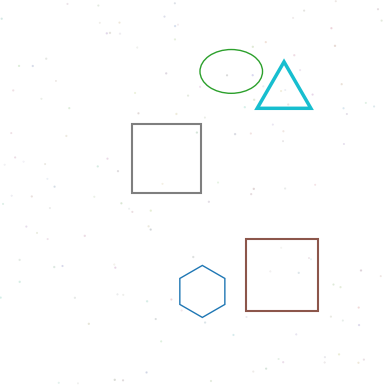[{"shape": "hexagon", "thickness": 1, "radius": 0.34, "center": [0.526, 0.243]}, {"shape": "oval", "thickness": 1, "radius": 0.41, "center": [0.601, 0.814]}, {"shape": "square", "thickness": 1.5, "radius": 0.47, "center": [0.733, 0.286]}, {"shape": "square", "thickness": 1.5, "radius": 0.45, "center": [0.433, 0.589]}, {"shape": "triangle", "thickness": 2.5, "radius": 0.4, "center": [0.738, 0.759]}]